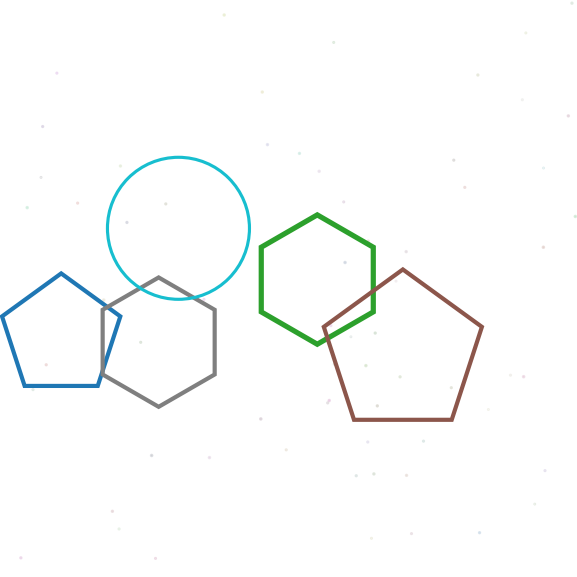[{"shape": "pentagon", "thickness": 2, "radius": 0.54, "center": [0.106, 0.418]}, {"shape": "hexagon", "thickness": 2.5, "radius": 0.56, "center": [0.549, 0.515]}, {"shape": "pentagon", "thickness": 2, "radius": 0.72, "center": [0.698, 0.389]}, {"shape": "hexagon", "thickness": 2, "radius": 0.56, "center": [0.275, 0.407]}, {"shape": "circle", "thickness": 1.5, "radius": 0.61, "center": [0.309, 0.604]}]